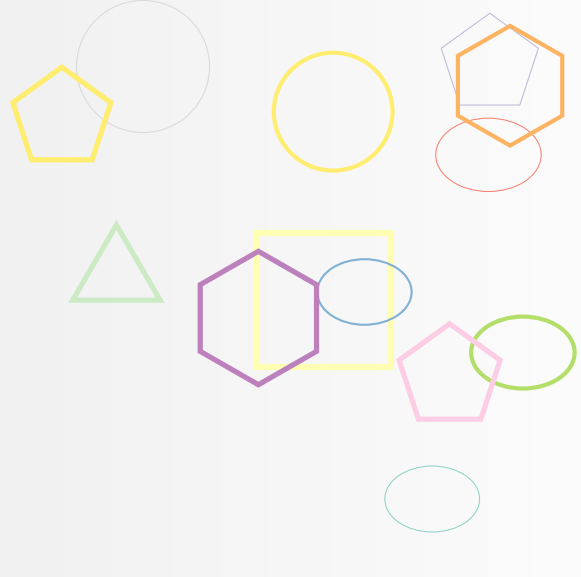[{"shape": "oval", "thickness": 0.5, "radius": 0.41, "center": [0.744, 0.135]}, {"shape": "square", "thickness": 3, "radius": 0.58, "center": [0.556, 0.48]}, {"shape": "pentagon", "thickness": 0.5, "radius": 0.44, "center": [0.843, 0.888]}, {"shape": "oval", "thickness": 0.5, "radius": 0.45, "center": [0.84, 0.731]}, {"shape": "oval", "thickness": 1, "radius": 0.41, "center": [0.627, 0.494]}, {"shape": "hexagon", "thickness": 2, "radius": 0.52, "center": [0.878, 0.851]}, {"shape": "oval", "thickness": 2, "radius": 0.44, "center": [0.9, 0.389]}, {"shape": "pentagon", "thickness": 2.5, "radius": 0.46, "center": [0.774, 0.347]}, {"shape": "circle", "thickness": 0.5, "radius": 0.57, "center": [0.246, 0.884]}, {"shape": "hexagon", "thickness": 2.5, "radius": 0.58, "center": [0.445, 0.448]}, {"shape": "triangle", "thickness": 2.5, "radius": 0.43, "center": [0.2, 0.523]}, {"shape": "pentagon", "thickness": 2.5, "radius": 0.44, "center": [0.106, 0.794]}, {"shape": "circle", "thickness": 2, "radius": 0.51, "center": [0.573, 0.806]}]